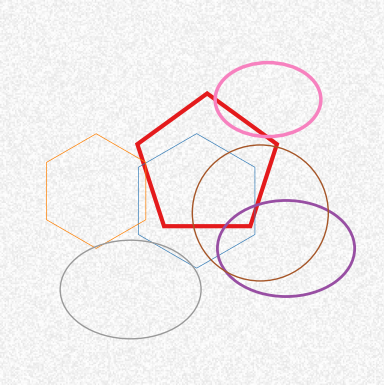[{"shape": "pentagon", "thickness": 3, "radius": 0.95, "center": [0.538, 0.567]}, {"shape": "hexagon", "thickness": 0.5, "radius": 0.87, "center": [0.511, 0.478]}, {"shape": "oval", "thickness": 2, "radius": 0.89, "center": [0.743, 0.355]}, {"shape": "hexagon", "thickness": 0.5, "radius": 0.74, "center": [0.25, 0.504]}, {"shape": "circle", "thickness": 1, "radius": 0.88, "center": [0.676, 0.447]}, {"shape": "oval", "thickness": 2.5, "radius": 0.69, "center": [0.696, 0.741]}, {"shape": "oval", "thickness": 1, "radius": 0.91, "center": [0.339, 0.248]}]